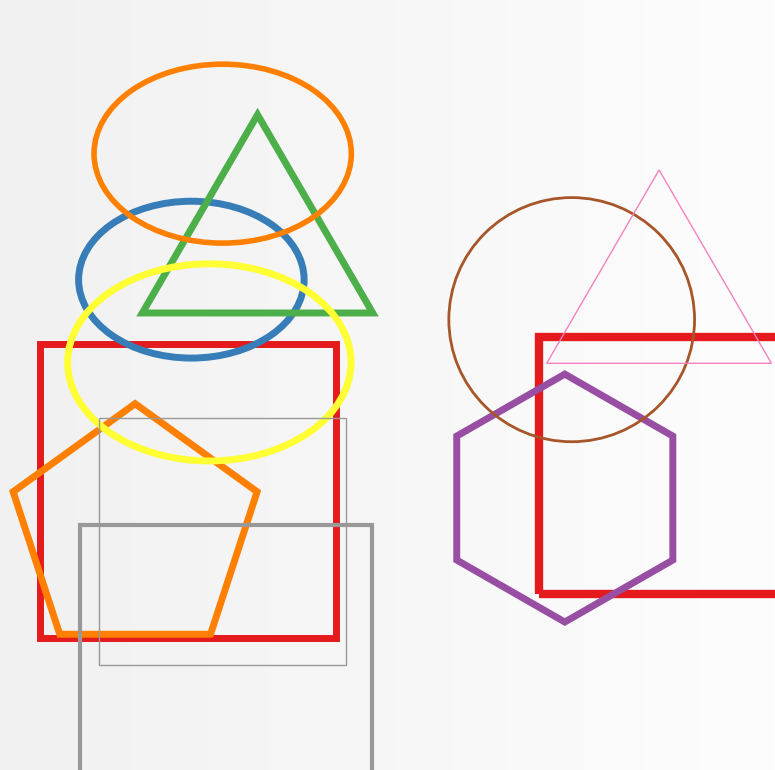[{"shape": "square", "thickness": 3, "radius": 0.83, "center": [0.862, 0.395]}, {"shape": "square", "thickness": 2.5, "radius": 0.96, "center": [0.243, 0.362]}, {"shape": "oval", "thickness": 2.5, "radius": 0.73, "center": [0.247, 0.637]}, {"shape": "triangle", "thickness": 2.5, "radius": 0.86, "center": [0.332, 0.679]}, {"shape": "hexagon", "thickness": 2.5, "radius": 0.8, "center": [0.729, 0.353]}, {"shape": "pentagon", "thickness": 2.5, "radius": 0.83, "center": [0.174, 0.31]}, {"shape": "oval", "thickness": 2, "radius": 0.83, "center": [0.287, 0.8]}, {"shape": "oval", "thickness": 2.5, "radius": 0.91, "center": [0.27, 0.529]}, {"shape": "circle", "thickness": 1, "radius": 0.79, "center": [0.738, 0.585]}, {"shape": "triangle", "thickness": 0.5, "radius": 0.84, "center": [0.85, 0.612]}, {"shape": "square", "thickness": 0.5, "radius": 0.8, "center": [0.287, 0.297]}, {"shape": "square", "thickness": 1.5, "radius": 0.94, "center": [0.292, 0.129]}]